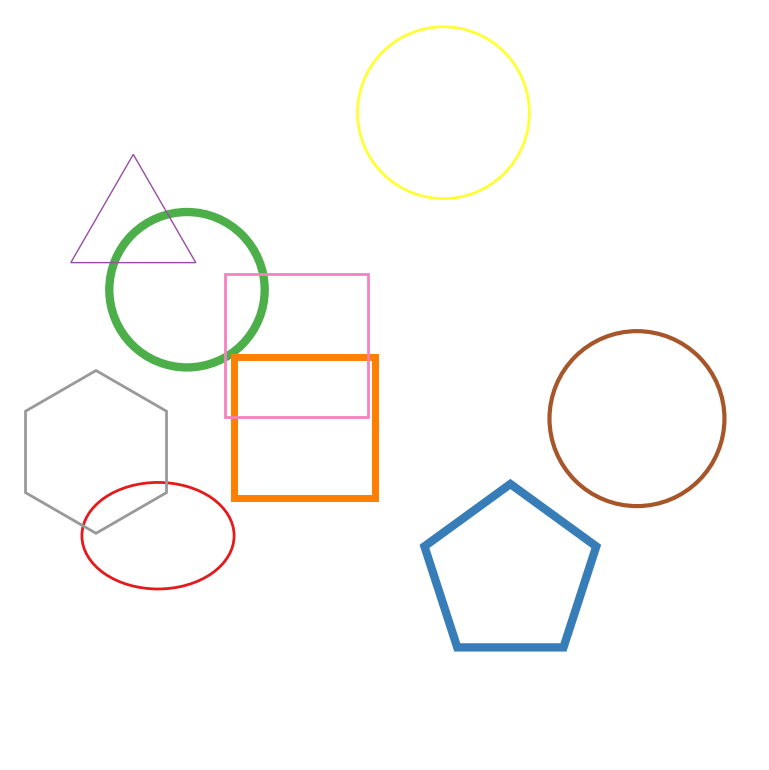[{"shape": "oval", "thickness": 1, "radius": 0.49, "center": [0.205, 0.304]}, {"shape": "pentagon", "thickness": 3, "radius": 0.59, "center": [0.663, 0.254]}, {"shape": "circle", "thickness": 3, "radius": 0.5, "center": [0.243, 0.624]}, {"shape": "triangle", "thickness": 0.5, "radius": 0.47, "center": [0.173, 0.706]}, {"shape": "square", "thickness": 2.5, "radius": 0.46, "center": [0.396, 0.445]}, {"shape": "circle", "thickness": 1, "radius": 0.56, "center": [0.576, 0.854]}, {"shape": "circle", "thickness": 1.5, "radius": 0.57, "center": [0.827, 0.456]}, {"shape": "square", "thickness": 1, "radius": 0.46, "center": [0.385, 0.551]}, {"shape": "hexagon", "thickness": 1, "radius": 0.53, "center": [0.125, 0.413]}]